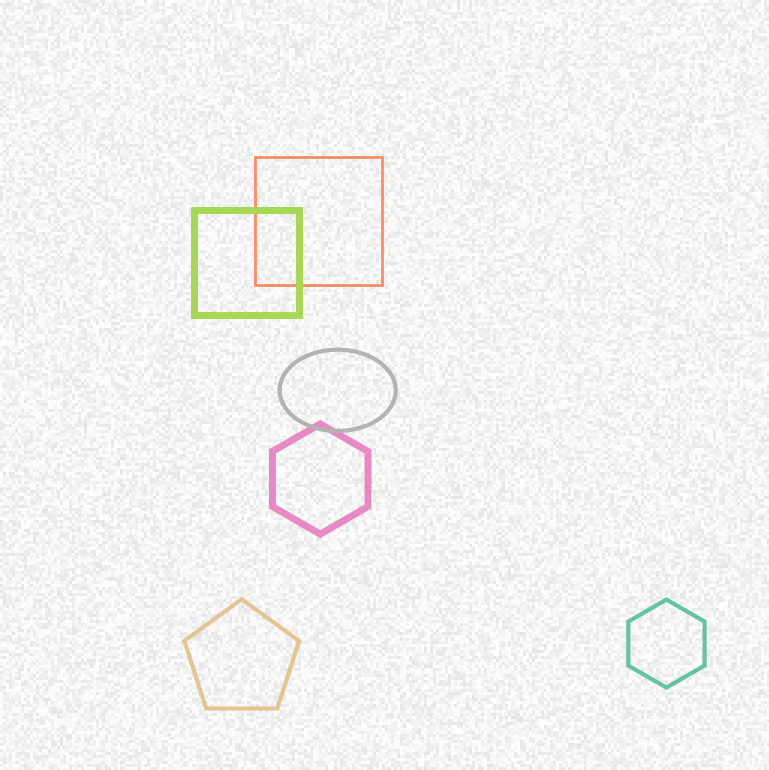[{"shape": "hexagon", "thickness": 1.5, "radius": 0.29, "center": [0.866, 0.164]}, {"shape": "square", "thickness": 1, "radius": 0.41, "center": [0.414, 0.713]}, {"shape": "hexagon", "thickness": 2.5, "radius": 0.36, "center": [0.416, 0.378]}, {"shape": "square", "thickness": 2.5, "radius": 0.34, "center": [0.32, 0.659]}, {"shape": "pentagon", "thickness": 1.5, "radius": 0.39, "center": [0.314, 0.143]}, {"shape": "oval", "thickness": 1.5, "radius": 0.38, "center": [0.439, 0.493]}]